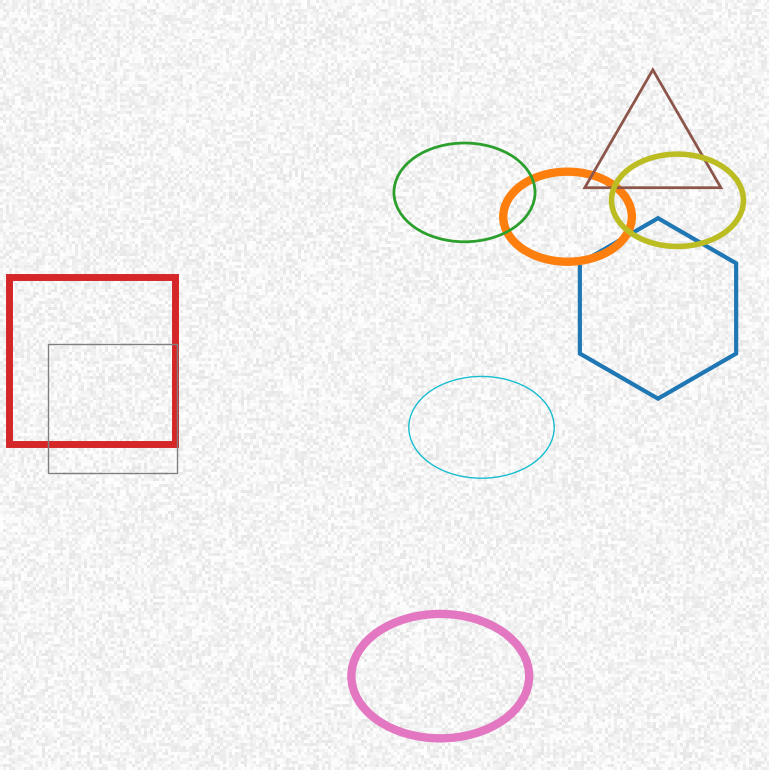[{"shape": "hexagon", "thickness": 1.5, "radius": 0.59, "center": [0.855, 0.599]}, {"shape": "oval", "thickness": 3, "radius": 0.42, "center": [0.737, 0.719]}, {"shape": "oval", "thickness": 1, "radius": 0.46, "center": [0.603, 0.75]}, {"shape": "square", "thickness": 2.5, "radius": 0.54, "center": [0.119, 0.532]}, {"shape": "triangle", "thickness": 1, "radius": 0.51, "center": [0.848, 0.807]}, {"shape": "oval", "thickness": 3, "radius": 0.58, "center": [0.572, 0.122]}, {"shape": "square", "thickness": 0.5, "radius": 0.42, "center": [0.147, 0.469]}, {"shape": "oval", "thickness": 2, "radius": 0.43, "center": [0.88, 0.74]}, {"shape": "oval", "thickness": 0.5, "radius": 0.47, "center": [0.625, 0.445]}]